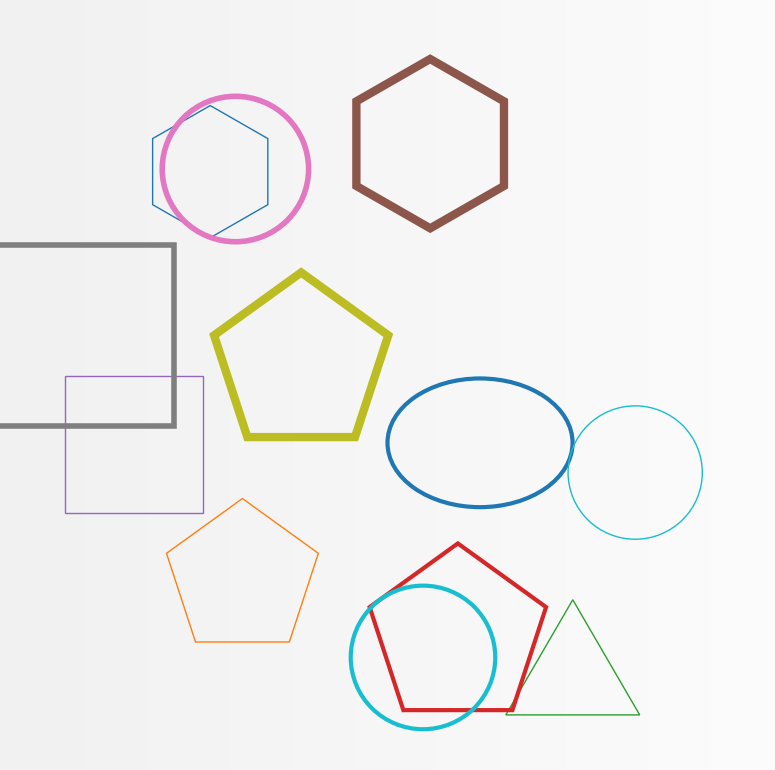[{"shape": "oval", "thickness": 1.5, "radius": 0.6, "center": [0.619, 0.425]}, {"shape": "hexagon", "thickness": 0.5, "radius": 0.43, "center": [0.271, 0.777]}, {"shape": "pentagon", "thickness": 0.5, "radius": 0.51, "center": [0.313, 0.25]}, {"shape": "triangle", "thickness": 0.5, "radius": 0.5, "center": [0.739, 0.121]}, {"shape": "pentagon", "thickness": 1.5, "radius": 0.6, "center": [0.591, 0.175]}, {"shape": "square", "thickness": 0.5, "radius": 0.45, "center": [0.173, 0.422]}, {"shape": "hexagon", "thickness": 3, "radius": 0.55, "center": [0.555, 0.813]}, {"shape": "circle", "thickness": 2, "radius": 0.47, "center": [0.304, 0.781]}, {"shape": "square", "thickness": 2, "radius": 0.59, "center": [0.108, 0.564]}, {"shape": "pentagon", "thickness": 3, "radius": 0.59, "center": [0.389, 0.528]}, {"shape": "circle", "thickness": 0.5, "radius": 0.43, "center": [0.82, 0.386]}, {"shape": "circle", "thickness": 1.5, "radius": 0.47, "center": [0.546, 0.146]}]